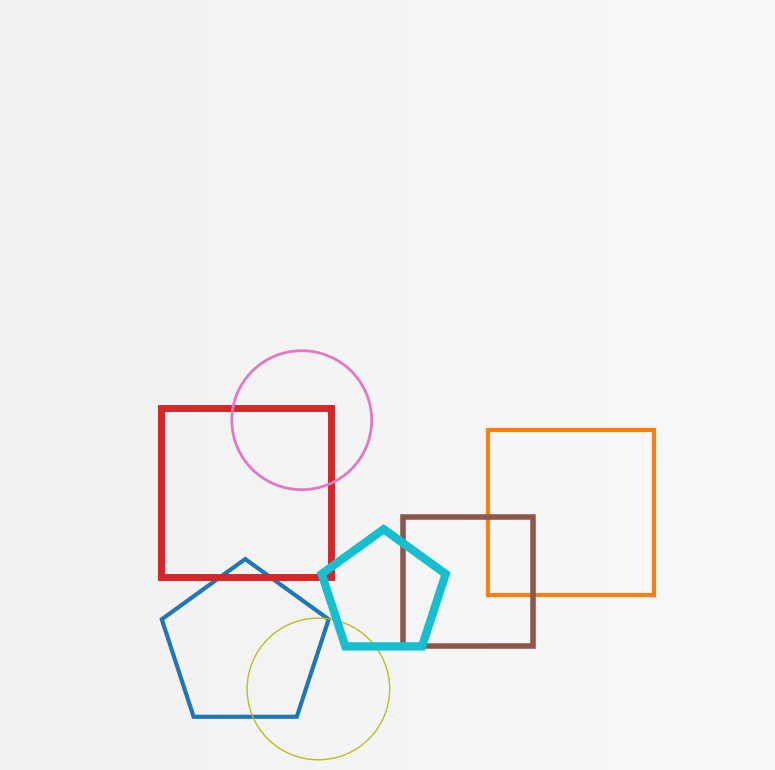[{"shape": "pentagon", "thickness": 1.5, "radius": 0.57, "center": [0.316, 0.161]}, {"shape": "square", "thickness": 1.5, "radius": 0.54, "center": [0.737, 0.334]}, {"shape": "square", "thickness": 2.5, "radius": 0.55, "center": [0.317, 0.36]}, {"shape": "square", "thickness": 2, "radius": 0.42, "center": [0.604, 0.245]}, {"shape": "circle", "thickness": 1, "radius": 0.45, "center": [0.389, 0.454]}, {"shape": "circle", "thickness": 0.5, "radius": 0.46, "center": [0.411, 0.105]}, {"shape": "pentagon", "thickness": 3, "radius": 0.42, "center": [0.495, 0.229]}]